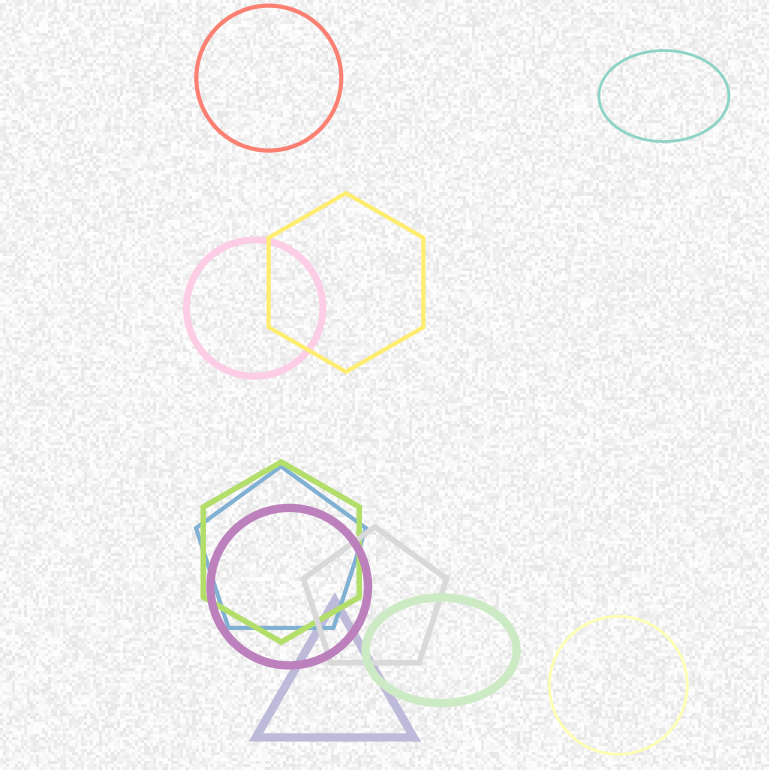[{"shape": "oval", "thickness": 1, "radius": 0.42, "center": [0.862, 0.875]}, {"shape": "circle", "thickness": 1, "radius": 0.45, "center": [0.803, 0.11]}, {"shape": "triangle", "thickness": 3, "radius": 0.59, "center": [0.435, 0.101]}, {"shape": "circle", "thickness": 1.5, "radius": 0.47, "center": [0.349, 0.899]}, {"shape": "pentagon", "thickness": 1.5, "radius": 0.58, "center": [0.365, 0.278]}, {"shape": "hexagon", "thickness": 2, "radius": 0.58, "center": [0.365, 0.283]}, {"shape": "circle", "thickness": 2.5, "radius": 0.44, "center": [0.331, 0.6]}, {"shape": "pentagon", "thickness": 2, "radius": 0.49, "center": [0.487, 0.218]}, {"shape": "circle", "thickness": 3, "radius": 0.51, "center": [0.376, 0.238]}, {"shape": "oval", "thickness": 3, "radius": 0.49, "center": [0.573, 0.156]}, {"shape": "hexagon", "thickness": 1.5, "radius": 0.58, "center": [0.449, 0.633]}]